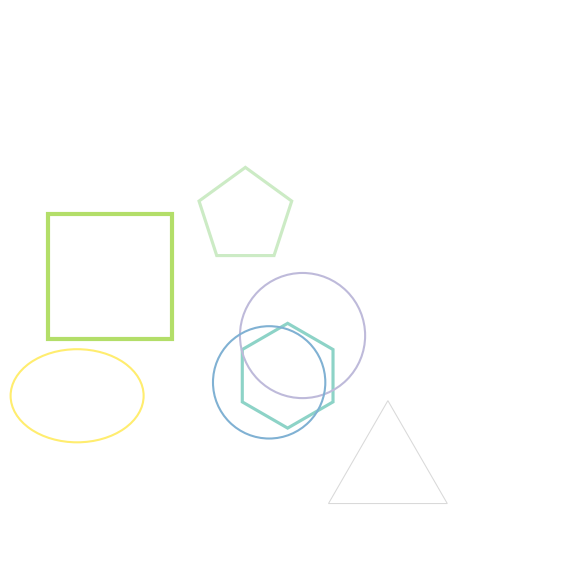[{"shape": "hexagon", "thickness": 1.5, "radius": 0.45, "center": [0.498, 0.349]}, {"shape": "circle", "thickness": 1, "radius": 0.54, "center": [0.524, 0.418]}, {"shape": "circle", "thickness": 1, "radius": 0.49, "center": [0.466, 0.337]}, {"shape": "square", "thickness": 2, "radius": 0.54, "center": [0.191, 0.521]}, {"shape": "triangle", "thickness": 0.5, "radius": 0.59, "center": [0.672, 0.187]}, {"shape": "pentagon", "thickness": 1.5, "radius": 0.42, "center": [0.425, 0.625]}, {"shape": "oval", "thickness": 1, "radius": 0.58, "center": [0.134, 0.314]}]